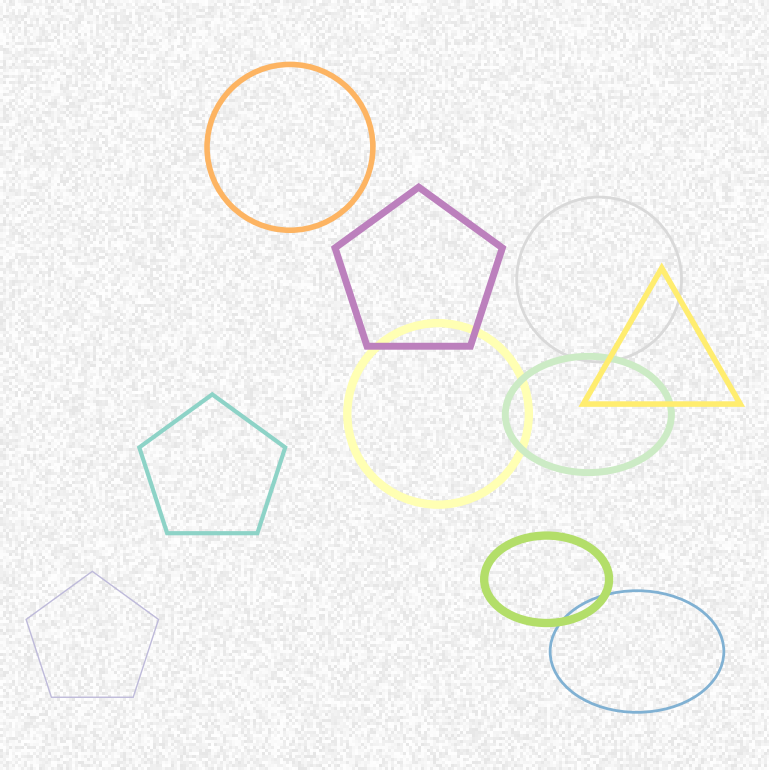[{"shape": "pentagon", "thickness": 1.5, "radius": 0.5, "center": [0.276, 0.388]}, {"shape": "circle", "thickness": 3, "radius": 0.59, "center": [0.569, 0.462]}, {"shape": "pentagon", "thickness": 0.5, "radius": 0.45, "center": [0.12, 0.168]}, {"shape": "oval", "thickness": 1, "radius": 0.56, "center": [0.827, 0.154]}, {"shape": "circle", "thickness": 2, "radius": 0.54, "center": [0.377, 0.809]}, {"shape": "oval", "thickness": 3, "radius": 0.41, "center": [0.71, 0.248]}, {"shape": "circle", "thickness": 1, "radius": 0.54, "center": [0.778, 0.637]}, {"shape": "pentagon", "thickness": 2.5, "radius": 0.57, "center": [0.544, 0.643]}, {"shape": "oval", "thickness": 2.5, "radius": 0.54, "center": [0.764, 0.462]}, {"shape": "triangle", "thickness": 2, "radius": 0.59, "center": [0.859, 0.534]}]